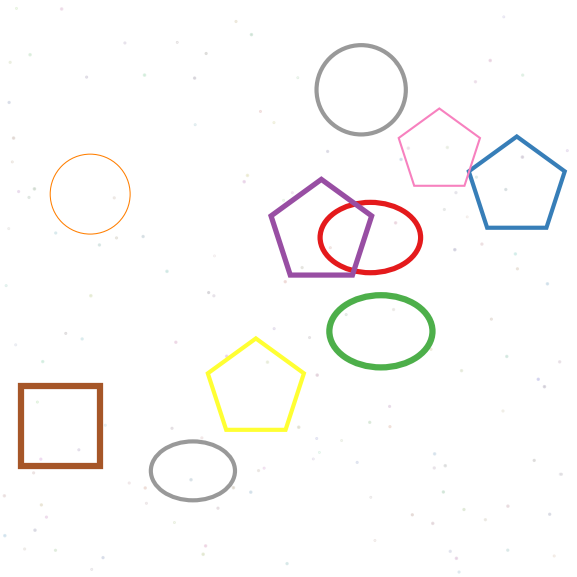[{"shape": "oval", "thickness": 2.5, "radius": 0.44, "center": [0.641, 0.588]}, {"shape": "pentagon", "thickness": 2, "radius": 0.44, "center": [0.895, 0.675]}, {"shape": "oval", "thickness": 3, "radius": 0.45, "center": [0.66, 0.425]}, {"shape": "pentagon", "thickness": 2.5, "radius": 0.46, "center": [0.556, 0.597]}, {"shape": "circle", "thickness": 0.5, "radius": 0.35, "center": [0.156, 0.663]}, {"shape": "pentagon", "thickness": 2, "radius": 0.44, "center": [0.443, 0.326]}, {"shape": "square", "thickness": 3, "radius": 0.34, "center": [0.105, 0.261]}, {"shape": "pentagon", "thickness": 1, "radius": 0.37, "center": [0.761, 0.737]}, {"shape": "oval", "thickness": 2, "radius": 0.36, "center": [0.334, 0.184]}, {"shape": "circle", "thickness": 2, "radius": 0.39, "center": [0.625, 0.844]}]